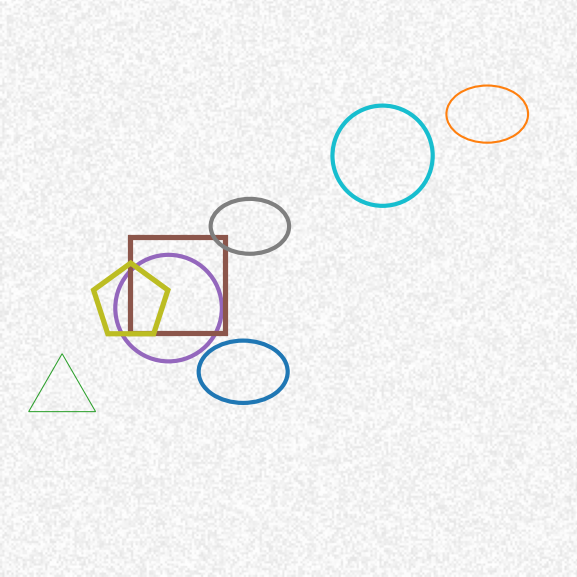[{"shape": "oval", "thickness": 2, "radius": 0.39, "center": [0.421, 0.355]}, {"shape": "oval", "thickness": 1, "radius": 0.35, "center": [0.844, 0.802]}, {"shape": "triangle", "thickness": 0.5, "radius": 0.33, "center": [0.108, 0.32]}, {"shape": "circle", "thickness": 2, "radius": 0.46, "center": [0.292, 0.466]}, {"shape": "square", "thickness": 2.5, "radius": 0.41, "center": [0.307, 0.506]}, {"shape": "oval", "thickness": 2, "radius": 0.34, "center": [0.433, 0.607]}, {"shape": "pentagon", "thickness": 2.5, "radius": 0.34, "center": [0.226, 0.476]}, {"shape": "circle", "thickness": 2, "radius": 0.43, "center": [0.662, 0.729]}]